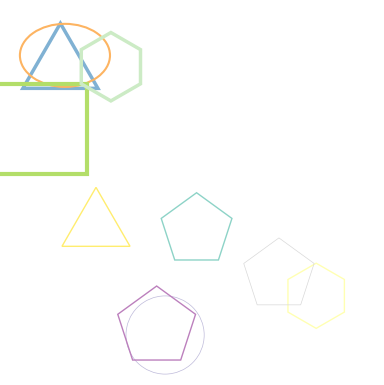[{"shape": "pentagon", "thickness": 1, "radius": 0.48, "center": [0.511, 0.403]}, {"shape": "hexagon", "thickness": 1, "radius": 0.42, "center": [0.821, 0.232]}, {"shape": "circle", "thickness": 0.5, "radius": 0.51, "center": [0.429, 0.13]}, {"shape": "triangle", "thickness": 2.5, "radius": 0.56, "center": [0.157, 0.827]}, {"shape": "oval", "thickness": 1.5, "radius": 0.58, "center": [0.169, 0.856]}, {"shape": "square", "thickness": 3, "radius": 0.59, "center": [0.108, 0.666]}, {"shape": "pentagon", "thickness": 0.5, "radius": 0.48, "center": [0.724, 0.286]}, {"shape": "pentagon", "thickness": 1, "radius": 0.53, "center": [0.407, 0.151]}, {"shape": "hexagon", "thickness": 2.5, "radius": 0.44, "center": [0.288, 0.827]}, {"shape": "triangle", "thickness": 1, "radius": 0.51, "center": [0.249, 0.411]}]